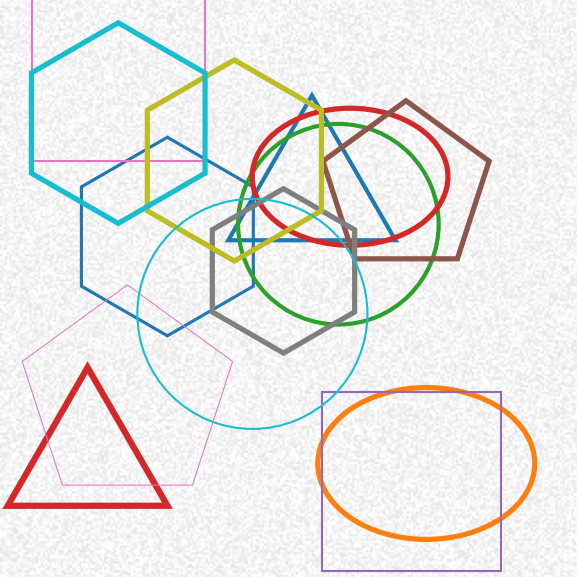[{"shape": "hexagon", "thickness": 1.5, "radius": 0.86, "center": [0.29, 0.59]}, {"shape": "triangle", "thickness": 2, "radius": 0.84, "center": [0.54, 0.667]}, {"shape": "oval", "thickness": 2.5, "radius": 0.94, "center": [0.738, 0.197]}, {"shape": "circle", "thickness": 2, "radius": 0.87, "center": [0.586, 0.611]}, {"shape": "triangle", "thickness": 3, "radius": 0.8, "center": [0.152, 0.203]}, {"shape": "oval", "thickness": 2.5, "radius": 0.85, "center": [0.606, 0.693]}, {"shape": "square", "thickness": 1, "radius": 0.78, "center": [0.713, 0.166]}, {"shape": "pentagon", "thickness": 2.5, "radius": 0.76, "center": [0.703, 0.673]}, {"shape": "pentagon", "thickness": 0.5, "radius": 0.96, "center": [0.221, 0.314]}, {"shape": "square", "thickness": 1, "radius": 0.75, "center": [0.205, 0.87]}, {"shape": "hexagon", "thickness": 2.5, "radius": 0.71, "center": [0.491, 0.53]}, {"shape": "hexagon", "thickness": 2.5, "radius": 0.87, "center": [0.406, 0.721]}, {"shape": "hexagon", "thickness": 2.5, "radius": 0.87, "center": [0.205, 0.786]}, {"shape": "circle", "thickness": 1, "radius": 1.0, "center": [0.437, 0.456]}]